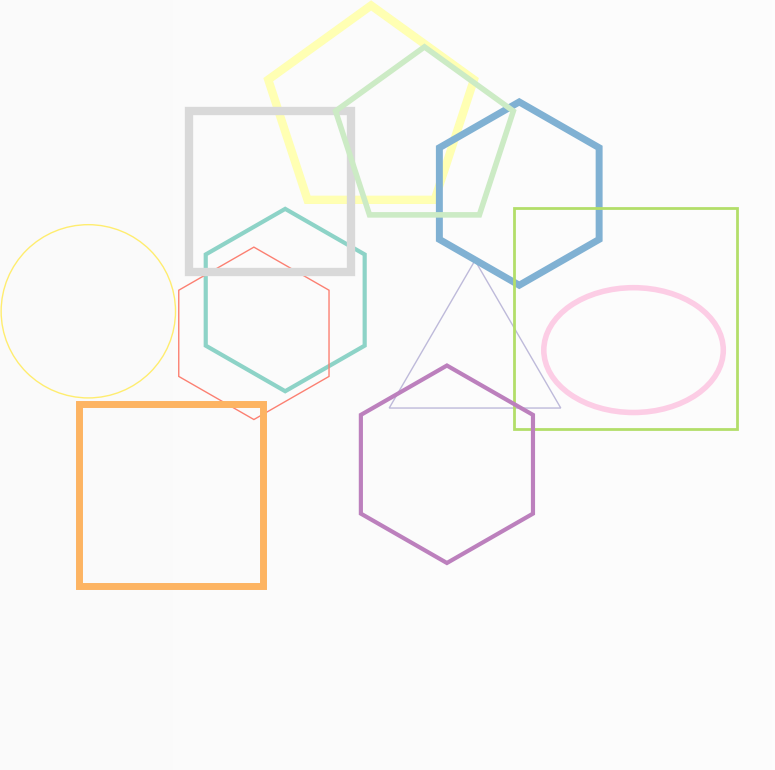[{"shape": "hexagon", "thickness": 1.5, "radius": 0.59, "center": [0.368, 0.61]}, {"shape": "pentagon", "thickness": 3, "radius": 0.7, "center": [0.479, 0.853]}, {"shape": "triangle", "thickness": 0.5, "radius": 0.64, "center": [0.613, 0.534]}, {"shape": "hexagon", "thickness": 0.5, "radius": 0.56, "center": [0.328, 0.567]}, {"shape": "hexagon", "thickness": 2.5, "radius": 0.6, "center": [0.67, 0.749]}, {"shape": "square", "thickness": 2.5, "radius": 0.59, "center": [0.221, 0.357]}, {"shape": "square", "thickness": 1, "radius": 0.72, "center": [0.807, 0.587]}, {"shape": "oval", "thickness": 2, "radius": 0.58, "center": [0.817, 0.545]}, {"shape": "square", "thickness": 3, "radius": 0.52, "center": [0.348, 0.751]}, {"shape": "hexagon", "thickness": 1.5, "radius": 0.64, "center": [0.577, 0.397]}, {"shape": "pentagon", "thickness": 2, "radius": 0.6, "center": [0.548, 0.819]}, {"shape": "circle", "thickness": 0.5, "radius": 0.56, "center": [0.114, 0.596]}]